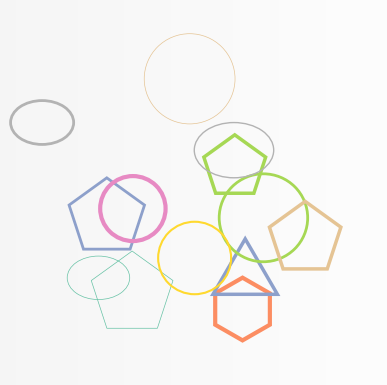[{"shape": "pentagon", "thickness": 0.5, "radius": 0.55, "center": [0.341, 0.237]}, {"shape": "oval", "thickness": 0.5, "radius": 0.4, "center": [0.254, 0.278]}, {"shape": "hexagon", "thickness": 3, "radius": 0.41, "center": [0.626, 0.197]}, {"shape": "pentagon", "thickness": 2, "radius": 0.51, "center": [0.276, 0.436]}, {"shape": "triangle", "thickness": 2.5, "radius": 0.48, "center": [0.633, 0.284]}, {"shape": "circle", "thickness": 3, "radius": 0.42, "center": [0.343, 0.458]}, {"shape": "circle", "thickness": 2, "radius": 0.57, "center": [0.68, 0.434]}, {"shape": "pentagon", "thickness": 2.5, "radius": 0.42, "center": [0.606, 0.566]}, {"shape": "circle", "thickness": 1.5, "radius": 0.47, "center": [0.502, 0.33]}, {"shape": "circle", "thickness": 0.5, "radius": 0.59, "center": [0.489, 0.795]}, {"shape": "pentagon", "thickness": 2.5, "radius": 0.48, "center": [0.788, 0.38]}, {"shape": "oval", "thickness": 2, "radius": 0.41, "center": [0.109, 0.682]}, {"shape": "oval", "thickness": 1, "radius": 0.51, "center": [0.604, 0.61]}]